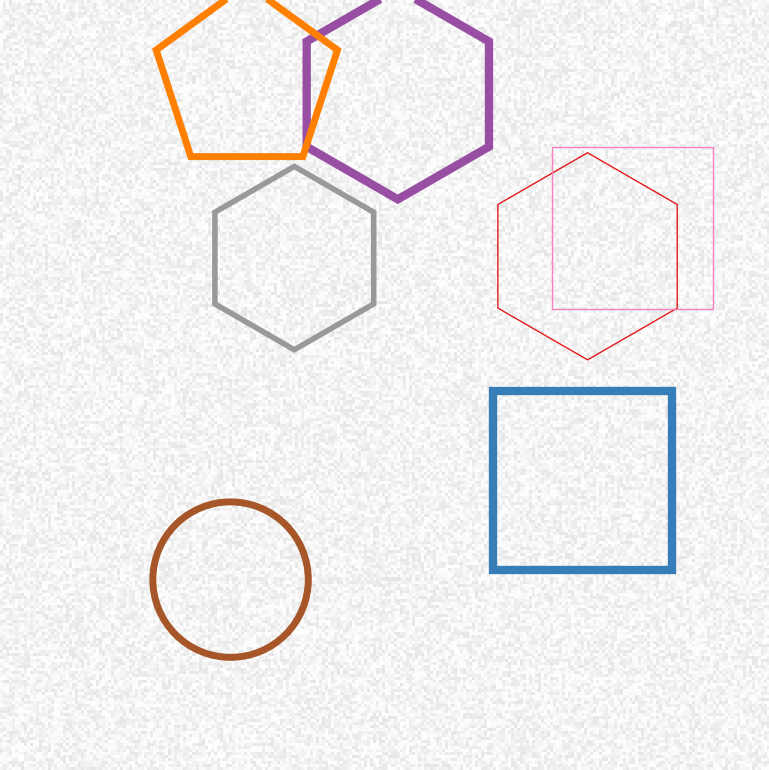[{"shape": "hexagon", "thickness": 0.5, "radius": 0.67, "center": [0.763, 0.667]}, {"shape": "square", "thickness": 3, "radius": 0.58, "center": [0.757, 0.375]}, {"shape": "hexagon", "thickness": 3, "radius": 0.68, "center": [0.517, 0.878]}, {"shape": "pentagon", "thickness": 2.5, "radius": 0.62, "center": [0.321, 0.897]}, {"shape": "circle", "thickness": 2.5, "radius": 0.5, "center": [0.299, 0.247]}, {"shape": "square", "thickness": 0.5, "radius": 0.52, "center": [0.821, 0.704]}, {"shape": "hexagon", "thickness": 2, "radius": 0.6, "center": [0.382, 0.665]}]